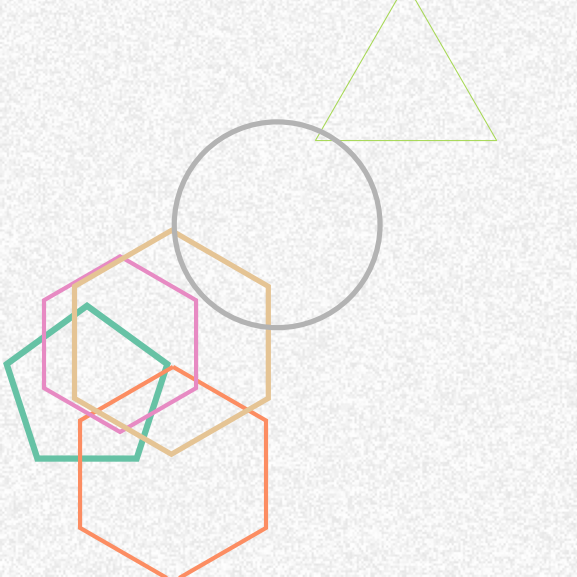[{"shape": "pentagon", "thickness": 3, "radius": 0.73, "center": [0.151, 0.323]}, {"shape": "hexagon", "thickness": 2, "radius": 0.93, "center": [0.3, 0.178]}, {"shape": "hexagon", "thickness": 2, "radius": 0.76, "center": [0.208, 0.403]}, {"shape": "triangle", "thickness": 0.5, "radius": 0.91, "center": [0.703, 0.846]}, {"shape": "hexagon", "thickness": 2.5, "radius": 0.97, "center": [0.297, 0.406]}, {"shape": "circle", "thickness": 2.5, "radius": 0.89, "center": [0.48, 0.61]}]